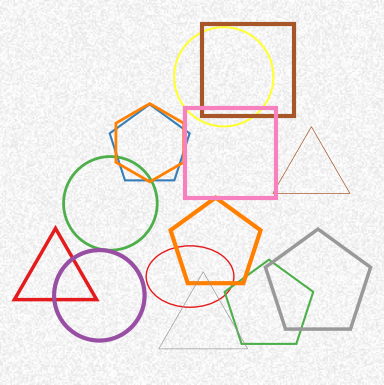[{"shape": "oval", "thickness": 1, "radius": 0.57, "center": [0.494, 0.282]}, {"shape": "triangle", "thickness": 2.5, "radius": 0.62, "center": [0.144, 0.283]}, {"shape": "pentagon", "thickness": 1.5, "radius": 0.55, "center": [0.389, 0.62]}, {"shape": "circle", "thickness": 2, "radius": 0.61, "center": [0.287, 0.472]}, {"shape": "pentagon", "thickness": 1.5, "radius": 0.6, "center": [0.699, 0.205]}, {"shape": "circle", "thickness": 3, "radius": 0.59, "center": [0.258, 0.233]}, {"shape": "pentagon", "thickness": 3, "radius": 0.61, "center": [0.56, 0.364]}, {"shape": "hexagon", "thickness": 2, "radius": 0.51, "center": [0.389, 0.629]}, {"shape": "circle", "thickness": 1.5, "radius": 0.64, "center": [0.581, 0.801]}, {"shape": "triangle", "thickness": 0.5, "radius": 0.58, "center": [0.809, 0.555]}, {"shape": "square", "thickness": 3, "radius": 0.6, "center": [0.644, 0.819]}, {"shape": "square", "thickness": 3, "radius": 0.59, "center": [0.598, 0.603]}, {"shape": "triangle", "thickness": 0.5, "radius": 0.67, "center": [0.528, 0.161]}, {"shape": "pentagon", "thickness": 2.5, "radius": 0.72, "center": [0.826, 0.261]}]